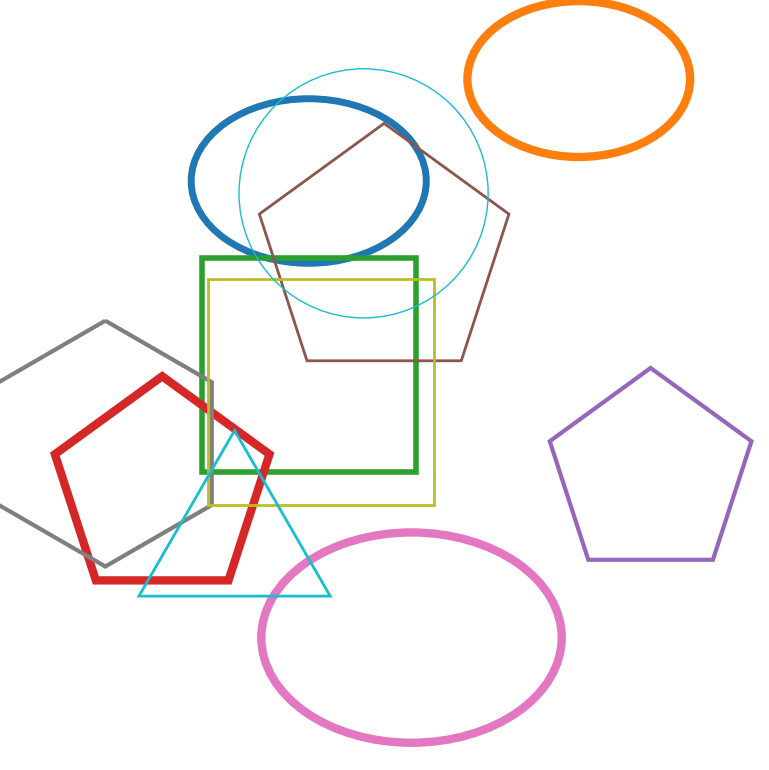[{"shape": "oval", "thickness": 2.5, "radius": 0.76, "center": [0.401, 0.765]}, {"shape": "oval", "thickness": 3, "radius": 0.72, "center": [0.752, 0.897]}, {"shape": "square", "thickness": 2, "radius": 0.69, "center": [0.401, 0.526]}, {"shape": "pentagon", "thickness": 3, "radius": 0.73, "center": [0.211, 0.365]}, {"shape": "pentagon", "thickness": 1.5, "radius": 0.69, "center": [0.845, 0.384]}, {"shape": "pentagon", "thickness": 1, "radius": 0.85, "center": [0.499, 0.669]}, {"shape": "oval", "thickness": 3, "radius": 0.98, "center": [0.534, 0.172]}, {"shape": "hexagon", "thickness": 1.5, "radius": 0.8, "center": [0.137, 0.424]}, {"shape": "square", "thickness": 1, "radius": 0.73, "center": [0.417, 0.49]}, {"shape": "circle", "thickness": 0.5, "radius": 0.81, "center": [0.472, 0.749]}, {"shape": "triangle", "thickness": 1, "radius": 0.72, "center": [0.305, 0.298]}]